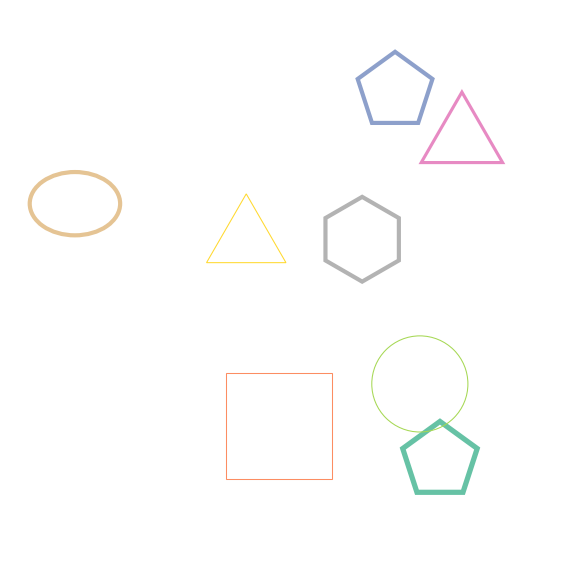[{"shape": "pentagon", "thickness": 2.5, "radius": 0.34, "center": [0.762, 0.202]}, {"shape": "square", "thickness": 0.5, "radius": 0.46, "center": [0.482, 0.261]}, {"shape": "pentagon", "thickness": 2, "radius": 0.34, "center": [0.684, 0.841]}, {"shape": "triangle", "thickness": 1.5, "radius": 0.41, "center": [0.8, 0.758]}, {"shape": "circle", "thickness": 0.5, "radius": 0.42, "center": [0.727, 0.334]}, {"shape": "triangle", "thickness": 0.5, "radius": 0.4, "center": [0.426, 0.584]}, {"shape": "oval", "thickness": 2, "radius": 0.39, "center": [0.13, 0.646]}, {"shape": "hexagon", "thickness": 2, "radius": 0.37, "center": [0.627, 0.585]}]